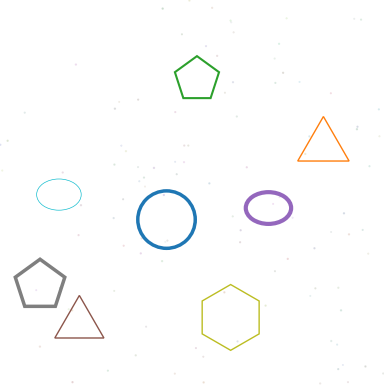[{"shape": "circle", "thickness": 2.5, "radius": 0.37, "center": [0.433, 0.43]}, {"shape": "triangle", "thickness": 1, "radius": 0.39, "center": [0.84, 0.62]}, {"shape": "pentagon", "thickness": 1.5, "radius": 0.3, "center": [0.512, 0.794]}, {"shape": "oval", "thickness": 3, "radius": 0.29, "center": [0.697, 0.46]}, {"shape": "triangle", "thickness": 1, "radius": 0.37, "center": [0.206, 0.159]}, {"shape": "pentagon", "thickness": 2.5, "radius": 0.34, "center": [0.104, 0.259]}, {"shape": "hexagon", "thickness": 1, "radius": 0.43, "center": [0.599, 0.176]}, {"shape": "oval", "thickness": 0.5, "radius": 0.29, "center": [0.153, 0.495]}]